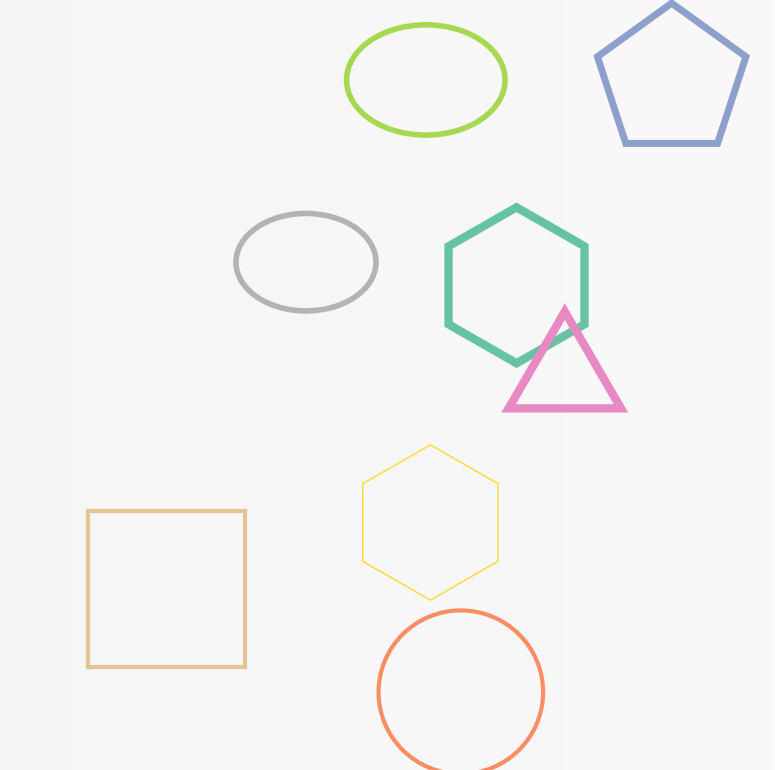[{"shape": "hexagon", "thickness": 3, "radius": 0.51, "center": [0.666, 0.629]}, {"shape": "circle", "thickness": 1.5, "radius": 0.53, "center": [0.595, 0.101]}, {"shape": "pentagon", "thickness": 2.5, "radius": 0.5, "center": [0.867, 0.895]}, {"shape": "triangle", "thickness": 3, "radius": 0.42, "center": [0.729, 0.512]}, {"shape": "oval", "thickness": 2, "radius": 0.51, "center": [0.549, 0.896]}, {"shape": "hexagon", "thickness": 0.5, "radius": 0.5, "center": [0.555, 0.321]}, {"shape": "square", "thickness": 1.5, "radius": 0.51, "center": [0.215, 0.236]}, {"shape": "oval", "thickness": 2, "radius": 0.45, "center": [0.395, 0.66]}]